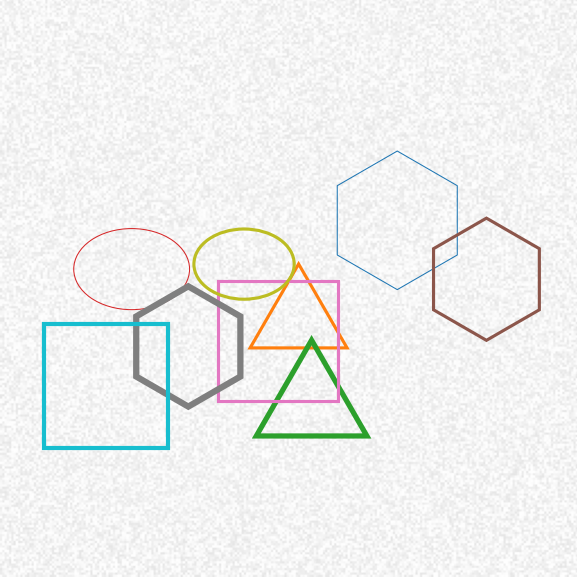[{"shape": "hexagon", "thickness": 0.5, "radius": 0.6, "center": [0.688, 0.618]}, {"shape": "triangle", "thickness": 1.5, "radius": 0.48, "center": [0.517, 0.445]}, {"shape": "triangle", "thickness": 2.5, "radius": 0.55, "center": [0.54, 0.299]}, {"shape": "oval", "thickness": 0.5, "radius": 0.5, "center": [0.228, 0.533]}, {"shape": "hexagon", "thickness": 1.5, "radius": 0.53, "center": [0.842, 0.516]}, {"shape": "square", "thickness": 1.5, "radius": 0.52, "center": [0.481, 0.408]}, {"shape": "hexagon", "thickness": 3, "radius": 0.52, "center": [0.326, 0.399]}, {"shape": "oval", "thickness": 1.5, "radius": 0.43, "center": [0.423, 0.542]}, {"shape": "square", "thickness": 2, "radius": 0.54, "center": [0.183, 0.331]}]